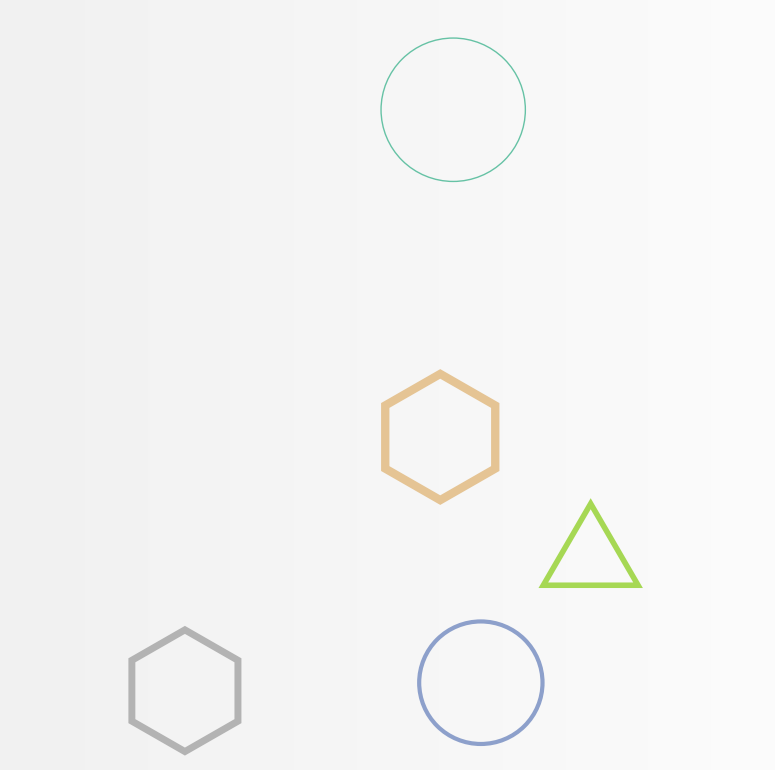[{"shape": "circle", "thickness": 0.5, "radius": 0.47, "center": [0.585, 0.857]}, {"shape": "circle", "thickness": 1.5, "radius": 0.4, "center": [0.62, 0.113]}, {"shape": "triangle", "thickness": 2, "radius": 0.35, "center": [0.762, 0.275]}, {"shape": "hexagon", "thickness": 3, "radius": 0.41, "center": [0.568, 0.432]}, {"shape": "hexagon", "thickness": 2.5, "radius": 0.4, "center": [0.239, 0.103]}]